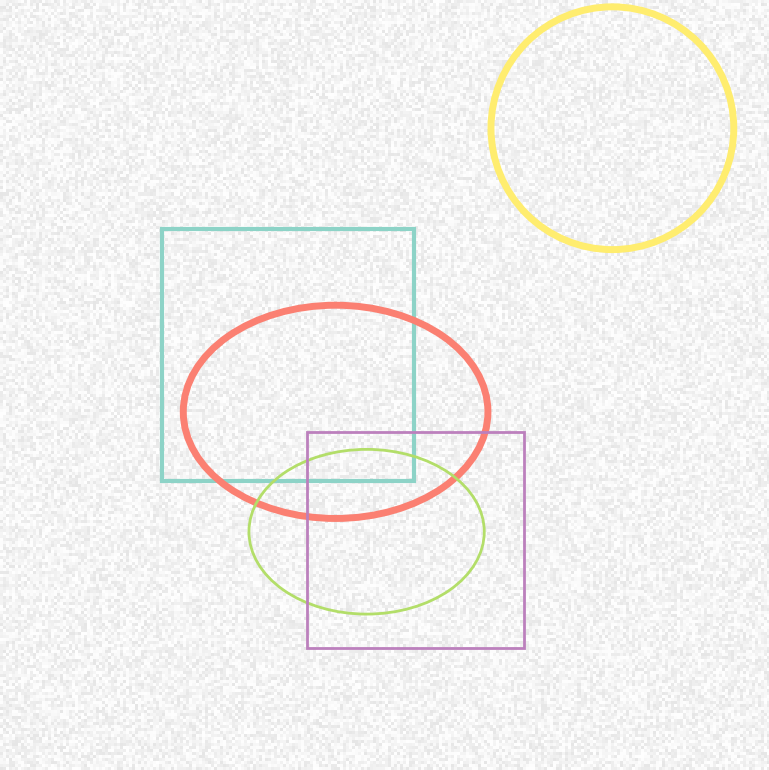[{"shape": "square", "thickness": 1.5, "radius": 0.82, "center": [0.374, 0.539]}, {"shape": "oval", "thickness": 2.5, "radius": 0.99, "center": [0.436, 0.465]}, {"shape": "oval", "thickness": 1, "radius": 0.76, "center": [0.476, 0.309]}, {"shape": "square", "thickness": 1, "radius": 0.7, "center": [0.539, 0.299]}, {"shape": "circle", "thickness": 2.5, "radius": 0.79, "center": [0.795, 0.833]}]